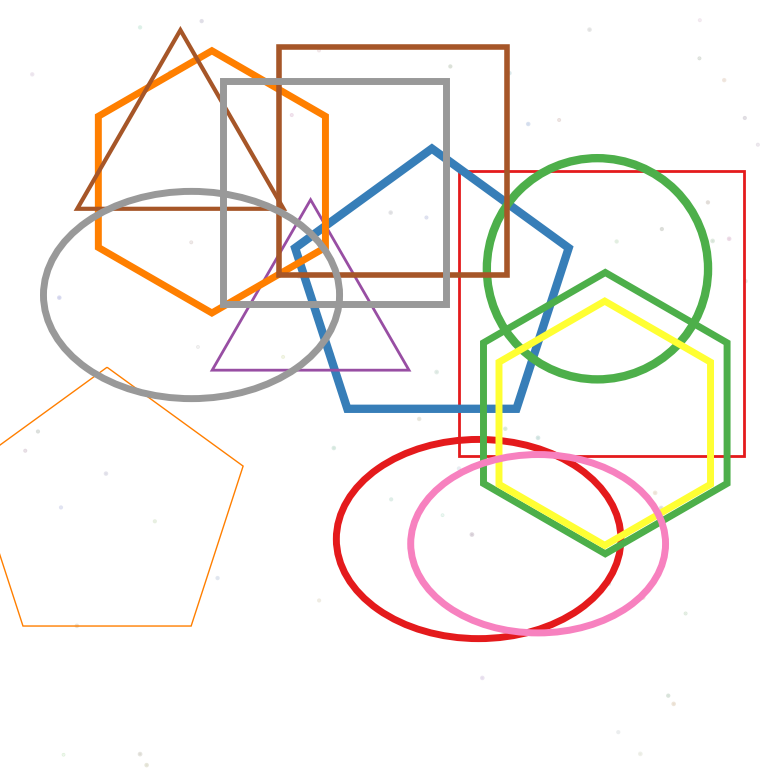[{"shape": "square", "thickness": 1, "radius": 0.93, "center": [0.781, 0.593]}, {"shape": "oval", "thickness": 2.5, "radius": 0.92, "center": [0.622, 0.3]}, {"shape": "pentagon", "thickness": 3, "radius": 0.93, "center": [0.561, 0.62]}, {"shape": "hexagon", "thickness": 2.5, "radius": 0.91, "center": [0.786, 0.463]}, {"shape": "circle", "thickness": 3, "radius": 0.72, "center": [0.776, 0.651]}, {"shape": "triangle", "thickness": 1, "radius": 0.74, "center": [0.403, 0.593]}, {"shape": "pentagon", "thickness": 0.5, "radius": 0.93, "center": [0.139, 0.337]}, {"shape": "hexagon", "thickness": 2.5, "radius": 0.85, "center": [0.275, 0.764]}, {"shape": "hexagon", "thickness": 2.5, "radius": 0.79, "center": [0.785, 0.45]}, {"shape": "triangle", "thickness": 1.5, "radius": 0.77, "center": [0.234, 0.806]}, {"shape": "square", "thickness": 2, "radius": 0.74, "center": [0.511, 0.791]}, {"shape": "oval", "thickness": 2.5, "radius": 0.83, "center": [0.699, 0.294]}, {"shape": "oval", "thickness": 2.5, "radius": 0.96, "center": [0.249, 0.617]}, {"shape": "square", "thickness": 2.5, "radius": 0.72, "center": [0.435, 0.75]}]